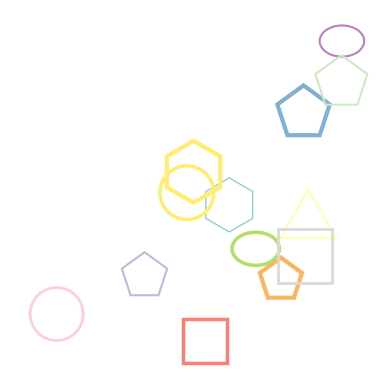[{"shape": "hexagon", "thickness": 1, "radius": 0.35, "center": [0.595, 0.468]}, {"shape": "triangle", "thickness": 1.5, "radius": 0.42, "center": [0.801, 0.423]}, {"shape": "pentagon", "thickness": 1.5, "radius": 0.31, "center": [0.375, 0.283]}, {"shape": "square", "thickness": 2.5, "radius": 0.29, "center": [0.533, 0.115]}, {"shape": "pentagon", "thickness": 3, "radius": 0.36, "center": [0.788, 0.707]}, {"shape": "pentagon", "thickness": 3, "radius": 0.29, "center": [0.73, 0.273]}, {"shape": "oval", "thickness": 2.5, "radius": 0.31, "center": [0.664, 0.354]}, {"shape": "circle", "thickness": 2, "radius": 0.34, "center": [0.147, 0.184]}, {"shape": "square", "thickness": 2, "radius": 0.35, "center": [0.793, 0.335]}, {"shape": "oval", "thickness": 1.5, "radius": 0.29, "center": [0.888, 0.893]}, {"shape": "pentagon", "thickness": 1.5, "radius": 0.36, "center": [0.887, 0.786]}, {"shape": "circle", "thickness": 2.5, "radius": 0.35, "center": [0.485, 0.499]}, {"shape": "hexagon", "thickness": 3, "radius": 0.4, "center": [0.503, 0.554]}]